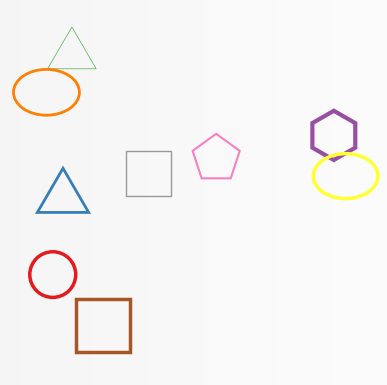[{"shape": "circle", "thickness": 2.5, "radius": 0.3, "center": [0.136, 0.287]}, {"shape": "triangle", "thickness": 2, "radius": 0.38, "center": [0.163, 0.486]}, {"shape": "triangle", "thickness": 0.5, "radius": 0.36, "center": [0.186, 0.857]}, {"shape": "hexagon", "thickness": 3, "radius": 0.32, "center": [0.862, 0.648]}, {"shape": "oval", "thickness": 2, "radius": 0.43, "center": [0.12, 0.76]}, {"shape": "oval", "thickness": 2.5, "radius": 0.42, "center": [0.892, 0.543]}, {"shape": "square", "thickness": 2.5, "radius": 0.35, "center": [0.266, 0.155]}, {"shape": "pentagon", "thickness": 1.5, "radius": 0.32, "center": [0.558, 0.589]}, {"shape": "square", "thickness": 1, "radius": 0.29, "center": [0.383, 0.55]}]